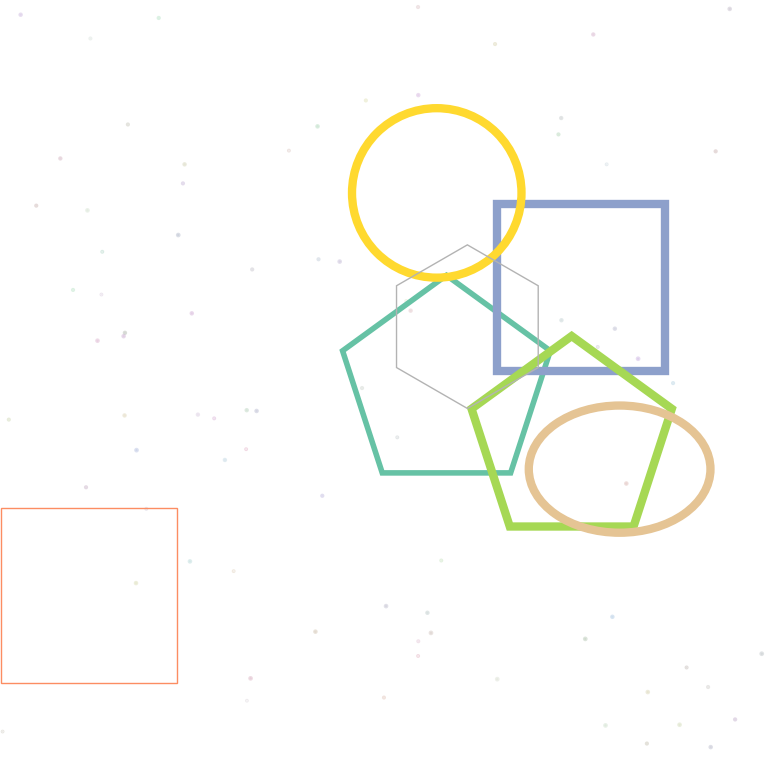[{"shape": "pentagon", "thickness": 2, "radius": 0.71, "center": [0.58, 0.501]}, {"shape": "square", "thickness": 0.5, "radius": 0.57, "center": [0.116, 0.227]}, {"shape": "square", "thickness": 3, "radius": 0.54, "center": [0.754, 0.626]}, {"shape": "pentagon", "thickness": 3, "radius": 0.68, "center": [0.742, 0.427]}, {"shape": "circle", "thickness": 3, "radius": 0.55, "center": [0.567, 0.749]}, {"shape": "oval", "thickness": 3, "radius": 0.59, "center": [0.805, 0.391]}, {"shape": "hexagon", "thickness": 0.5, "radius": 0.53, "center": [0.607, 0.576]}]